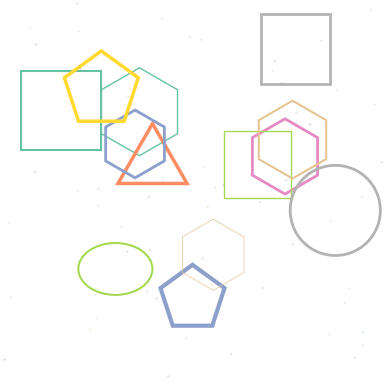[{"shape": "hexagon", "thickness": 1, "radius": 0.57, "center": [0.362, 0.71]}, {"shape": "square", "thickness": 1.5, "radius": 0.52, "center": [0.159, 0.713]}, {"shape": "triangle", "thickness": 2.5, "radius": 0.52, "center": [0.396, 0.575]}, {"shape": "hexagon", "thickness": 2, "radius": 0.44, "center": [0.351, 0.626]}, {"shape": "pentagon", "thickness": 3, "radius": 0.44, "center": [0.5, 0.225]}, {"shape": "hexagon", "thickness": 2, "radius": 0.49, "center": [0.74, 0.594]}, {"shape": "oval", "thickness": 1.5, "radius": 0.48, "center": [0.3, 0.301]}, {"shape": "square", "thickness": 1, "radius": 0.44, "center": [0.669, 0.573]}, {"shape": "pentagon", "thickness": 2.5, "radius": 0.5, "center": [0.263, 0.767]}, {"shape": "hexagon", "thickness": 1.5, "radius": 0.51, "center": [0.76, 0.637]}, {"shape": "hexagon", "thickness": 0.5, "radius": 0.46, "center": [0.554, 0.338]}, {"shape": "circle", "thickness": 2, "radius": 0.59, "center": [0.871, 0.454]}, {"shape": "square", "thickness": 2, "radius": 0.45, "center": [0.767, 0.873]}]